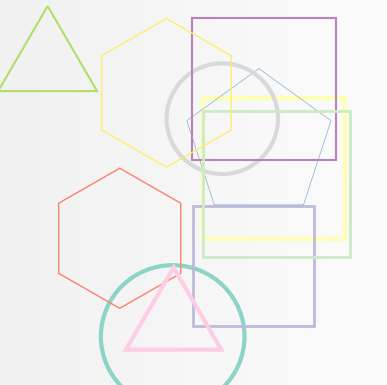[{"shape": "circle", "thickness": 3, "radius": 0.93, "center": [0.446, 0.126]}, {"shape": "square", "thickness": 3, "radius": 0.92, "center": [0.707, 0.563]}, {"shape": "square", "thickness": 2, "radius": 0.78, "center": [0.654, 0.309]}, {"shape": "hexagon", "thickness": 1, "radius": 0.91, "center": [0.309, 0.381]}, {"shape": "pentagon", "thickness": 0.5, "radius": 0.98, "center": [0.668, 0.626]}, {"shape": "triangle", "thickness": 1.5, "radius": 0.74, "center": [0.123, 0.837]}, {"shape": "triangle", "thickness": 3, "radius": 0.71, "center": [0.448, 0.163]}, {"shape": "circle", "thickness": 3, "radius": 0.72, "center": [0.574, 0.692]}, {"shape": "square", "thickness": 1.5, "radius": 0.92, "center": [0.681, 0.77]}, {"shape": "square", "thickness": 2, "radius": 0.95, "center": [0.713, 0.522]}, {"shape": "hexagon", "thickness": 1, "radius": 0.97, "center": [0.43, 0.759]}]